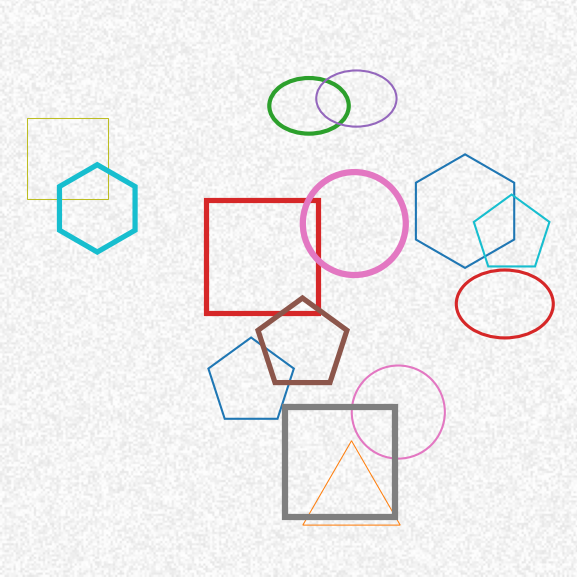[{"shape": "pentagon", "thickness": 1, "radius": 0.39, "center": [0.435, 0.337]}, {"shape": "hexagon", "thickness": 1, "radius": 0.49, "center": [0.805, 0.634]}, {"shape": "triangle", "thickness": 0.5, "radius": 0.49, "center": [0.609, 0.139]}, {"shape": "oval", "thickness": 2, "radius": 0.34, "center": [0.535, 0.816]}, {"shape": "oval", "thickness": 1.5, "radius": 0.42, "center": [0.874, 0.473]}, {"shape": "square", "thickness": 2.5, "radius": 0.49, "center": [0.454, 0.555]}, {"shape": "oval", "thickness": 1, "radius": 0.35, "center": [0.617, 0.828]}, {"shape": "pentagon", "thickness": 2.5, "radius": 0.4, "center": [0.524, 0.402]}, {"shape": "circle", "thickness": 1, "radius": 0.4, "center": [0.69, 0.286]}, {"shape": "circle", "thickness": 3, "radius": 0.45, "center": [0.614, 0.612]}, {"shape": "square", "thickness": 3, "radius": 0.48, "center": [0.589, 0.199]}, {"shape": "square", "thickness": 0.5, "radius": 0.35, "center": [0.117, 0.725]}, {"shape": "hexagon", "thickness": 2.5, "radius": 0.38, "center": [0.168, 0.638]}, {"shape": "pentagon", "thickness": 1, "radius": 0.34, "center": [0.886, 0.593]}]